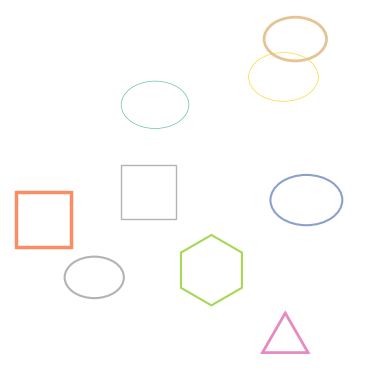[{"shape": "oval", "thickness": 0.5, "radius": 0.44, "center": [0.403, 0.728]}, {"shape": "square", "thickness": 2.5, "radius": 0.36, "center": [0.112, 0.429]}, {"shape": "oval", "thickness": 1.5, "radius": 0.47, "center": [0.796, 0.48]}, {"shape": "triangle", "thickness": 2, "radius": 0.34, "center": [0.741, 0.118]}, {"shape": "hexagon", "thickness": 1.5, "radius": 0.46, "center": [0.549, 0.298]}, {"shape": "oval", "thickness": 0.5, "radius": 0.45, "center": [0.736, 0.8]}, {"shape": "oval", "thickness": 2, "radius": 0.41, "center": [0.767, 0.899]}, {"shape": "oval", "thickness": 1.5, "radius": 0.38, "center": [0.245, 0.279]}, {"shape": "square", "thickness": 1, "radius": 0.36, "center": [0.385, 0.501]}]